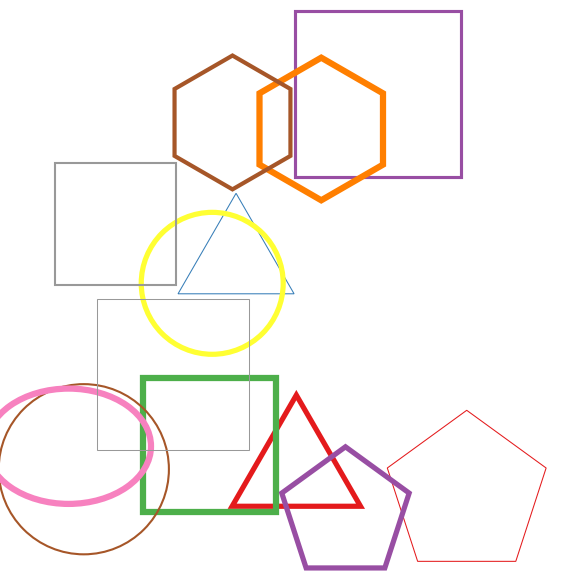[{"shape": "pentagon", "thickness": 0.5, "radius": 0.72, "center": [0.808, 0.144]}, {"shape": "triangle", "thickness": 2.5, "radius": 0.64, "center": [0.513, 0.187]}, {"shape": "triangle", "thickness": 0.5, "radius": 0.58, "center": [0.409, 0.548]}, {"shape": "square", "thickness": 3, "radius": 0.58, "center": [0.363, 0.228]}, {"shape": "pentagon", "thickness": 2.5, "radius": 0.58, "center": [0.598, 0.109]}, {"shape": "square", "thickness": 1.5, "radius": 0.72, "center": [0.654, 0.836]}, {"shape": "hexagon", "thickness": 3, "radius": 0.62, "center": [0.556, 0.776]}, {"shape": "circle", "thickness": 2.5, "radius": 0.61, "center": [0.367, 0.509]}, {"shape": "circle", "thickness": 1, "radius": 0.74, "center": [0.145, 0.187]}, {"shape": "hexagon", "thickness": 2, "radius": 0.58, "center": [0.403, 0.787]}, {"shape": "oval", "thickness": 3, "radius": 0.71, "center": [0.119, 0.226]}, {"shape": "square", "thickness": 0.5, "radius": 0.66, "center": [0.3, 0.351]}, {"shape": "square", "thickness": 1, "radius": 0.53, "center": [0.2, 0.611]}]